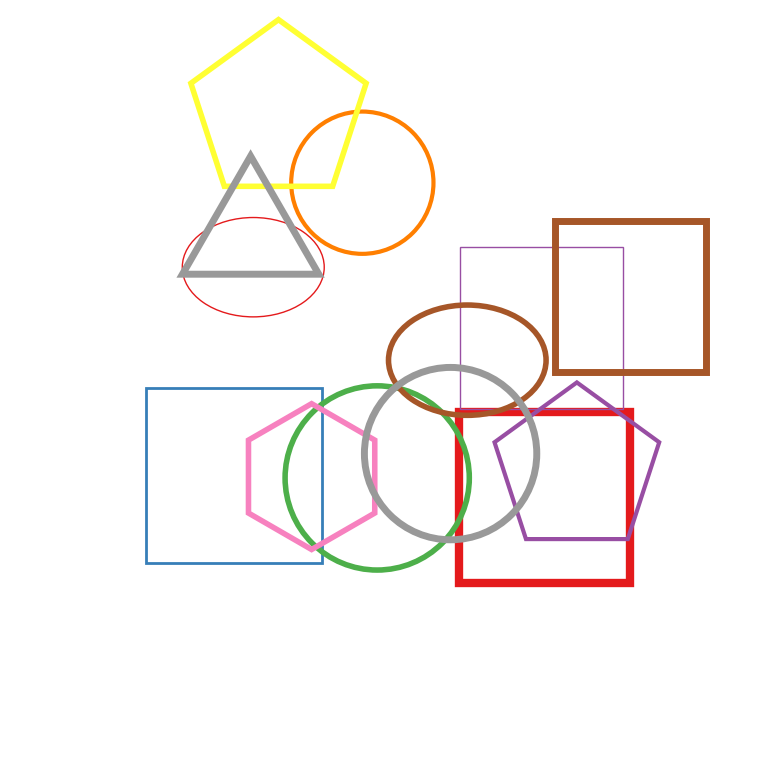[{"shape": "oval", "thickness": 0.5, "radius": 0.46, "center": [0.329, 0.653]}, {"shape": "square", "thickness": 3, "radius": 0.55, "center": [0.708, 0.354]}, {"shape": "square", "thickness": 1, "radius": 0.57, "center": [0.304, 0.382]}, {"shape": "circle", "thickness": 2, "radius": 0.6, "center": [0.49, 0.379]}, {"shape": "pentagon", "thickness": 1.5, "radius": 0.56, "center": [0.749, 0.391]}, {"shape": "square", "thickness": 0.5, "radius": 0.53, "center": [0.703, 0.574]}, {"shape": "circle", "thickness": 1.5, "radius": 0.46, "center": [0.471, 0.763]}, {"shape": "pentagon", "thickness": 2, "radius": 0.6, "center": [0.362, 0.855]}, {"shape": "square", "thickness": 2.5, "radius": 0.49, "center": [0.819, 0.615]}, {"shape": "oval", "thickness": 2, "radius": 0.51, "center": [0.607, 0.532]}, {"shape": "hexagon", "thickness": 2, "radius": 0.47, "center": [0.405, 0.381]}, {"shape": "circle", "thickness": 2.5, "radius": 0.56, "center": [0.585, 0.411]}, {"shape": "triangle", "thickness": 2.5, "radius": 0.51, "center": [0.325, 0.695]}]